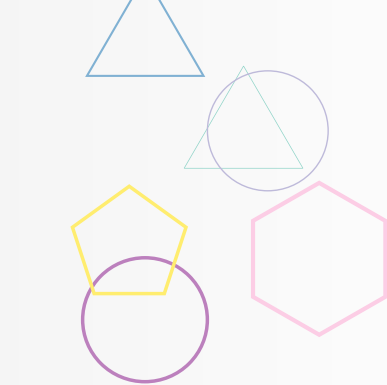[{"shape": "triangle", "thickness": 0.5, "radius": 0.89, "center": [0.629, 0.651]}, {"shape": "circle", "thickness": 1, "radius": 0.78, "center": [0.691, 0.66]}, {"shape": "triangle", "thickness": 1.5, "radius": 0.87, "center": [0.375, 0.89]}, {"shape": "hexagon", "thickness": 3, "radius": 0.99, "center": [0.824, 0.328]}, {"shape": "circle", "thickness": 2.5, "radius": 0.8, "center": [0.374, 0.17]}, {"shape": "pentagon", "thickness": 2.5, "radius": 0.77, "center": [0.333, 0.362]}]